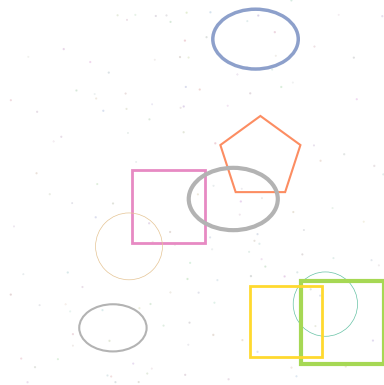[{"shape": "circle", "thickness": 0.5, "radius": 0.42, "center": [0.845, 0.21]}, {"shape": "pentagon", "thickness": 1.5, "radius": 0.55, "center": [0.676, 0.589]}, {"shape": "oval", "thickness": 2.5, "radius": 0.55, "center": [0.664, 0.898]}, {"shape": "square", "thickness": 2, "radius": 0.47, "center": [0.438, 0.463]}, {"shape": "square", "thickness": 3, "radius": 0.54, "center": [0.891, 0.163]}, {"shape": "square", "thickness": 2, "radius": 0.46, "center": [0.743, 0.165]}, {"shape": "circle", "thickness": 0.5, "radius": 0.43, "center": [0.335, 0.36]}, {"shape": "oval", "thickness": 3, "radius": 0.58, "center": [0.606, 0.483]}, {"shape": "oval", "thickness": 1.5, "radius": 0.44, "center": [0.293, 0.148]}]